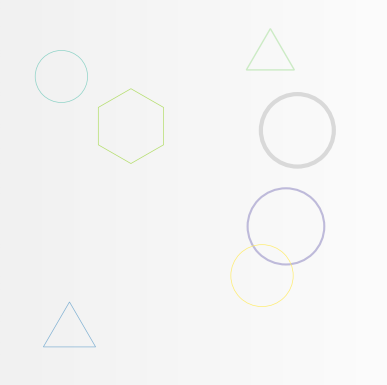[{"shape": "circle", "thickness": 0.5, "radius": 0.34, "center": [0.158, 0.801]}, {"shape": "circle", "thickness": 1.5, "radius": 0.49, "center": [0.738, 0.412]}, {"shape": "triangle", "thickness": 0.5, "radius": 0.39, "center": [0.179, 0.138]}, {"shape": "hexagon", "thickness": 0.5, "radius": 0.49, "center": [0.338, 0.672]}, {"shape": "circle", "thickness": 3, "radius": 0.47, "center": [0.767, 0.661]}, {"shape": "triangle", "thickness": 1, "radius": 0.36, "center": [0.698, 0.854]}, {"shape": "circle", "thickness": 0.5, "radius": 0.4, "center": [0.676, 0.284]}]